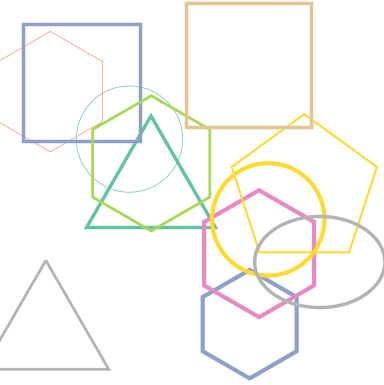[{"shape": "triangle", "thickness": 2.5, "radius": 0.97, "center": [0.392, 0.506]}, {"shape": "circle", "thickness": 0.5, "radius": 0.69, "center": [0.336, 0.639]}, {"shape": "hexagon", "thickness": 0.5, "radius": 0.78, "center": [0.131, 0.762]}, {"shape": "hexagon", "thickness": 3, "radius": 0.7, "center": [0.648, 0.158]}, {"shape": "square", "thickness": 2.5, "radius": 0.76, "center": [0.211, 0.786]}, {"shape": "hexagon", "thickness": 3, "radius": 0.82, "center": [0.673, 0.341]}, {"shape": "hexagon", "thickness": 2, "radius": 0.88, "center": [0.393, 0.576]}, {"shape": "pentagon", "thickness": 1.5, "radius": 0.99, "center": [0.79, 0.505]}, {"shape": "circle", "thickness": 3, "radius": 0.73, "center": [0.697, 0.43]}, {"shape": "square", "thickness": 2.5, "radius": 0.81, "center": [0.645, 0.831]}, {"shape": "triangle", "thickness": 2, "radius": 0.94, "center": [0.119, 0.135]}, {"shape": "oval", "thickness": 2.5, "radius": 0.85, "center": [0.83, 0.319]}]